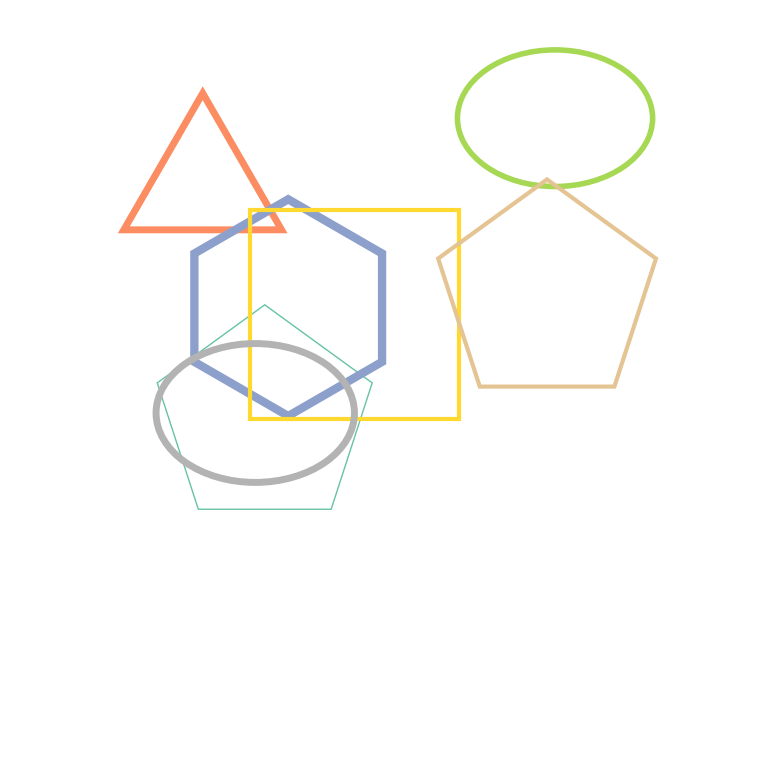[{"shape": "pentagon", "thickness": 0.5, "radius": 0.73, "center": [0.344, 0.457]}, {"shape": "triangle", "thickness": 2.5, "radius": 0.59, "center": [0.263, 0.761]}, {"shape": "hexagon", "thickness": 3, "radius": 0.7, "center": [0.374, 0.6]}, {"shape": "oval", "thickness": 2, "radius": 0.63, "center": [0.721, 0.846]}, {"shape": "square", "thickness": 1.5, "radius": 0.68, "center": [0.46, 0.591]}, {"shape": "pentagon", "thickness": 1.5, "radius": 0.74, "center": [0.71, 0.618]}, {"shape": "oval", "thickness": 2.5, "radius": 0.64, "center": [0.331, 0.464]}]